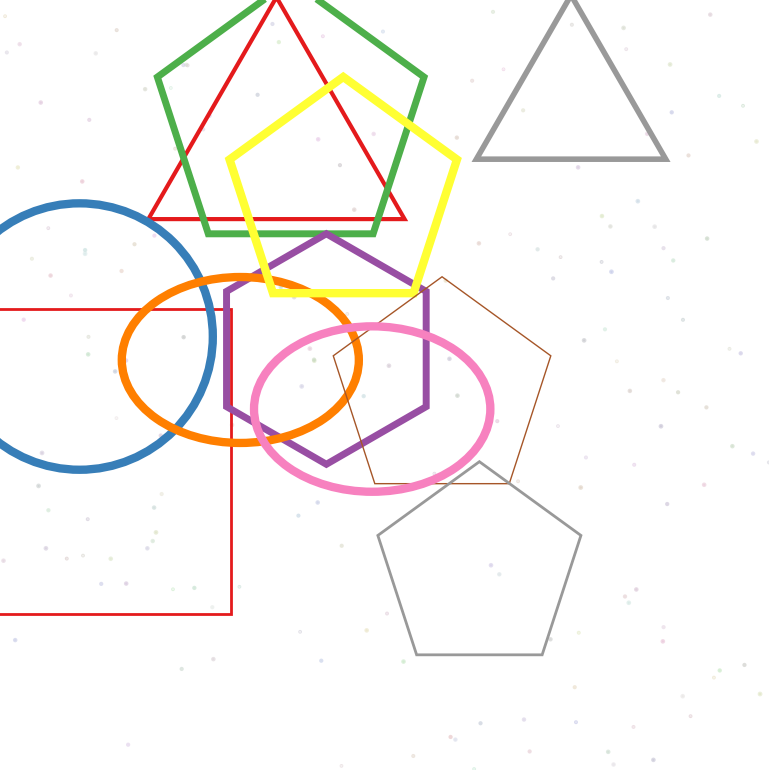[{"shape": "square", "thickness": 1, "radius": 0.99, "center": [0.102, 0.4]}, {"shape": "triangle", "thickness": 1.5, "radius": 0.96, "center": [0.359, 0.812]}, {"shape": "circle", "thickness": 3, "radius": 0.87, "center": [0.103, 0.563]}, {"shape": "pentagon", "thickness": 2.5, "radius": 0.91, "center": [0.378, 0.844]}, {"shape": "hexagon", "thickness": 2.5, "radius": 0.75, "center": [0.424, 0.547]}, {"shape": "oval", "thickness": 3, "radius": 0.77, "center": [0.312, 0.532]}, {"shape": "pentagon", "thickness": 3, "radius": 0.78, "center": [0.446, 0.745]}, {"shape": "pentagon", "thickness": 0.5, "radius": 0.74, "center": [0.574, 0.492]}, {"shape": "oval", "thickness": 3, "radius": 0.77, "center": [0.483, 0.469]}, {"shape": "triangle", "thickness": 2, "radius": 0.71, "center": [0.742, 0.864]}, {"shape": "pentagon", "thickness": 1, "radius": 0.69, "center": [0.623, 0.262]}]